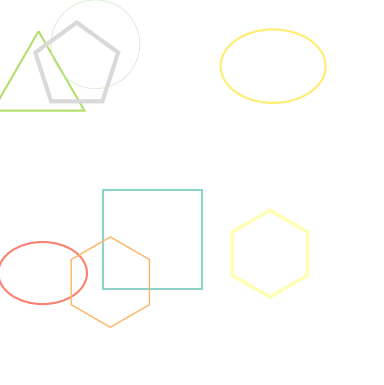[{"shape": "square", "thickness": 1.5, "radius": 0.64, "center": [0.396, 0.377]}, {"shape": "hexagon", "thickness": 2.5, "radius": 0.56, "center": [0.701, 0.341]}, {"shape": "oval", "thickness": 1.5, "radius": 0.58, "center": [0.111, 0.291]}, {"shape": "hexagon", "thickness": 1, "radius": 0.59, "center": [0.287, 0.267]}, {"shape": "triangle", "thickness": 1.5, "radius": 0.69, "center": [0.1, 0.781]}, {"shape": "pentagon", "thickness": 3, "radius": 0.57, "center": [0.199, 0.828]}, {"shape": "circle", "thickness": 0.5, "radius": 0.58, "center": [0.248, 0.885]}, {"shape": "oval", "thickness": 1.5, "radius": 0.68, "center": [0.709, 0.828]}]